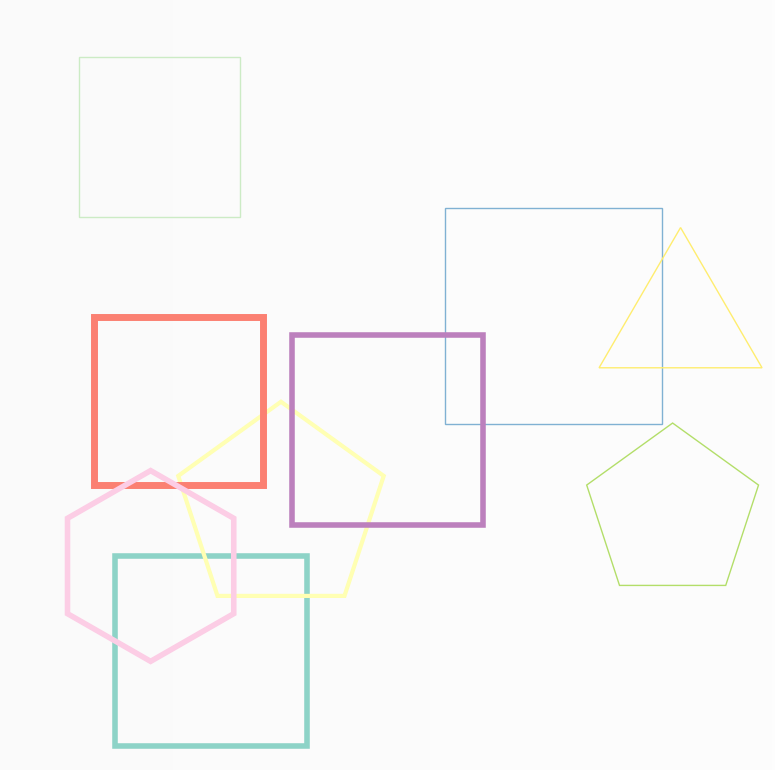[{"shape": "square", "thickness": 2, "radius": 0.62, "center": [0.272, 0.155]}, {"shape": "pentagon", "thickness": 1.5, "radius": 0.7, "center": [0.363, 0.339]}, {"shape": "square", "thickness": 2.5, "radius": 0.54, "center": [0.23, 0.479]}, {"shape": "square", "thickness": 0.5, "radius": 0.7, "center": [0.714, 0.59]}, {"shape": "pentagon", "thickness": 0.5, "radius": 0.58, "center": [0.868, 0.334]}, {"shape": "hexagon", "thickness": 2, "radius": 0.62, "center": [0.194, 0.265]}, {"shape": "square", "thickness": 2, "radius": 0.62, "center": [0.5, 0.442]}, {"shape": "square", "thickness": 0.5, "radius": 0.52, "center": [0.206, 0.822]}, {"shape": "triangle", "thickness": 0.5, "radius": 0.61, "center": [0.878, 0.583]}]